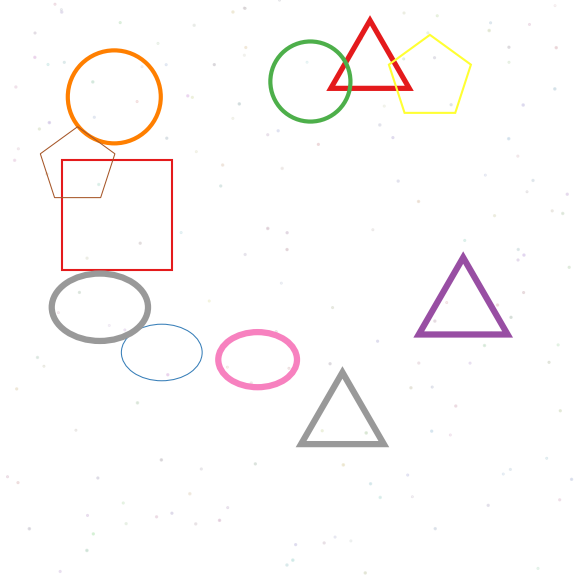[{"shape": "triangle", "thickness": 2.5, "radius": 0.39, "center": [0.641, 0.885]}, {"shape": "square", "thickness": 1, "radius": 0.47, "center": [0.202, 0.627]}, {"shape": "oval", "thickness": 0.5, "radius": 0.35, "center": [0.28, 0.389]}, {"shape": "circle", "thickness": 2, "radius": 0.35, "center": [0.537, 0.858]}, {"shape": "triangle", "thickness": 3, "radius": 0.44, "center": [0.802, 0.464]}, {"shape": "circle", "thickness": 2, "radius": 0.4, "center": [0.198, 0.831]}, {"shape": "pentagon", "thickness": 1, "radius": 0.37, "center": [0.744, 0.864]}, {"shape": "pentagon", "thickness": 0.5, "radius": 0.34, "center": [0.134, 0.712]}, {"shape": "oval", "thickness": 3, "radius": 0.34, "center": [0.446, 0.376]}, {"shape": "oval", "thickness": 3, "radius": 0.42, "center": [0.173, 0.467]}, {"shape": "triangle", "thickness": 3, "radius": 0.41, "center": [0.593, 0.271]}]